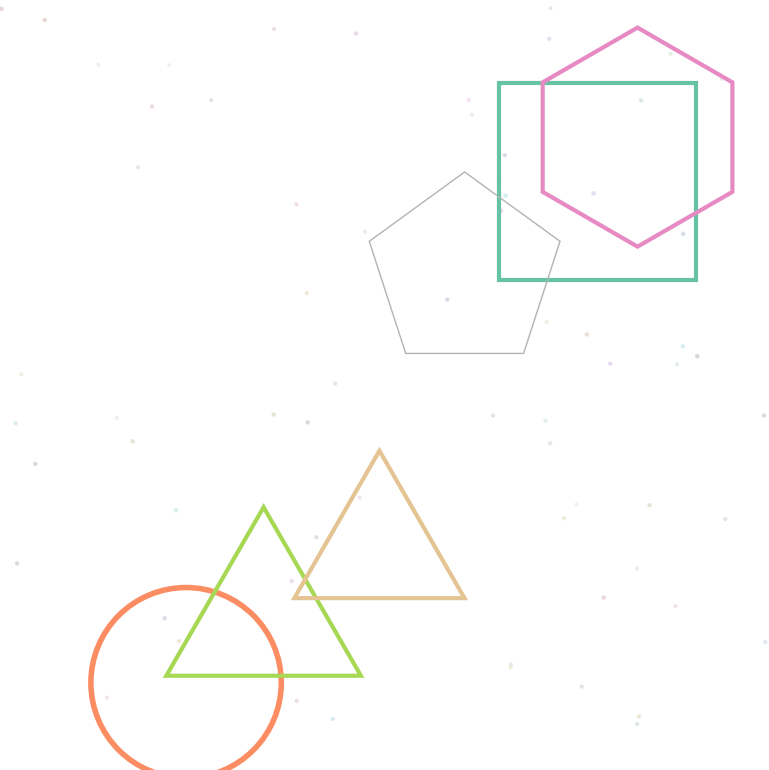[{"shape": "square", "thickness": 1.5, "radius": 0.64, "center": [0.776, 0.764]}, {"shape": "circle", "thickness": 2, "radius": 0.62, "center": [0.242, 0.113]}, {"shape": "hexagon", "thickness": 1.5, "radius": 0.71, "center": [0.828, 0.822]}, {"shape": "triangle", "thickness": 1.5, "radius": 0.73, "center": [0.342, 0.195]}, {"shape": "triangle", "thickness": 1.5, "radius": 0.64, "center": [0.493, 0.287]}, {"shape": "pentagon", "thickness": 0.5, "radius": 0.65, "center": [0.603, 0.646]}]